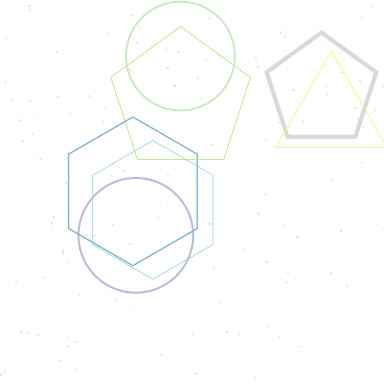[{"shape": "hexagon", "thickness": 0.5, "radius": 0.9, "center": [0.397, 0.455]}, {"shape": "circle", "thickness": 1.5, "radius": 0.75, "center": [0.353, 0.389]}, {"shape": "hexagon", "thickness": 1, "radius": 0.97, "center": [0.345, 0.503]}, {"shape": "pentagon", "thickness": 0.5, "radius": 0.95, "center": [0.469, 0.74]}, {"shape": "pentagon", "thickness": 3, "radius": 0.75, "center": [0.835, 0.766]}, {"shape": "circle", "thickness": 1.5, "radius": 0.71, "center": [0.469, 0.854]}, {"shape": "triangle", "thickness": 0.5, "radius": 0.84, "center": [0.86, 0.7]}]